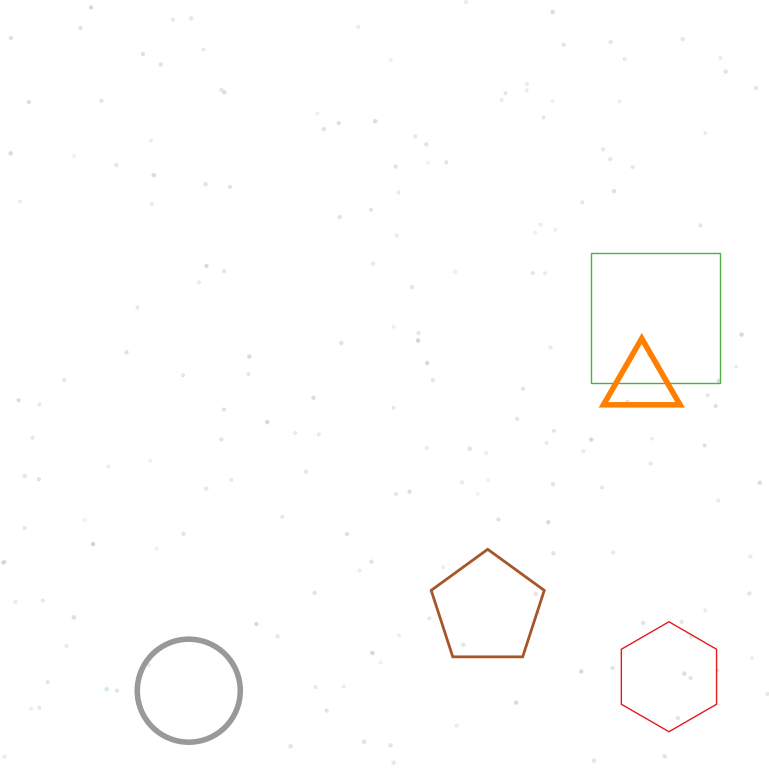[{"shape": "hexagon", "thickness": 0.5, "radius": 0.36, "center": [0.869, 0.121]}, {"shape": "square", "thickness": 0.5, "radius": 0.42, "center": [0.851, 0.587]}, {"shape": "triangle", "thickness": 2, "radius": 0.29, "center": [0.833, 0.503]}, {"shape": "pentagon", "thickness": 1, "radius": 0.39, "center": [0.633, 0.209]}, {"shape": "circle", "thickness": 2, "radius": 0.33, "center": [0.245, 0.103]}]